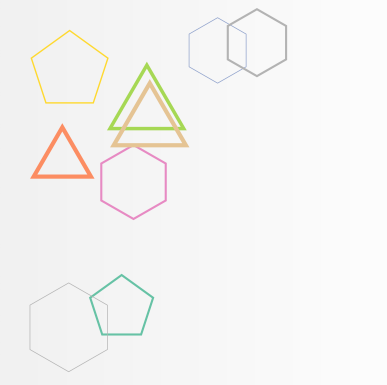[{"shape": "pentagon", "thickness": 1.5, "radius": 0.43, "center": [0.314, 0.2]}, {"shape": "triangle", "thickness": 3, "radius": 0.43, "center": [0.161, 0.584]}, {"shape": "hexagon", "thickness": 0.5, "radius": 0.42, "center": [0.562, 0.869]}, {"shape": "hexagon", "thickness": 1.5, "radius": 0.48, "center": [0.345, 0.527]}, {"shape": "triangle", "thickness": 2.5, "radius": 0.55, "center": [0.379, 0.721]}, {"shape": "pentagon", "thickness": 1, "radius": 0.52, "center": [0.18, 0.817]}, {"shape": "triangle", "thickness": 3, "radius": 0.54, "center": [0.387, 0.676]}, {"shape": "hexagon", "thickness": 1.5, "radius": 0.43, "center": [0.663, 0.889]}, {"shape": "hexagon", "thickness": 0.5, "radius": 0.58, "center": [0.177, 0.15]}]